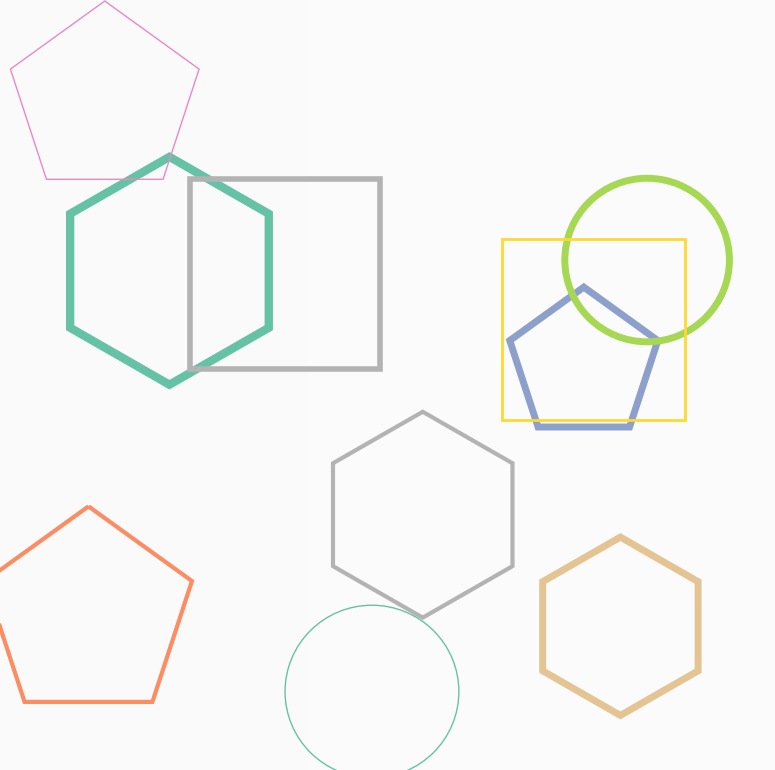[{"shape": "circle", "thickness": 0.5, "radius": 0.56, "center": [0.48, 0.102]}, {"shape": "hexagon", "thickness": 3, "radius": 0.74, "center": [0.219, 0.648]}, {"shape": "pentagon", "thickness": 1.5, "radius": 0.7, "center": [0.114, 0.202]}, {"shape": "pentagon", "thickness": 2.5, "radius": 0.5, "center": [0.753, 0.527]}, {"shape": "pentagon", "thickness": 0.5, "radius": 0.64, "center": [0.135, 0.871]}, {"shape": "circle", "thickness": 2.5, "radius": 0.53, "center": [0.835, 0.662]}, {"shape": "square", "thickness": 1, "radius": 0.59, "center": [0.766, 0.572]}, {"shape": "hexagon", "thickness": 2.5, "radius": 0.58, "center": [0.801, 0.187]}, {"shape": "square", "thickness": 2, "radius": 0.62, "center": [0.368, 0.644]}, {"shape": "hexagon", "thickness": 1.5, "radius": 0.67, "center": [0.545, 0.332]}]